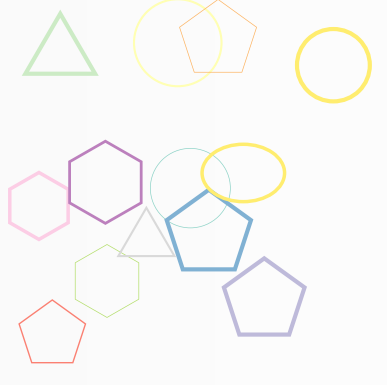[{"shape": "circle", "thickness": 0.5, "radius": 0.52, "center": [0.491, 0.511]}, {"shape": "circle", "thickness": 1.5, "radius": 0.56, "center": [0.459, 0.889]}, {"shape": "pentagon", "thickness": 3, "radius": 0.55, "center": [0.682, 0.219]}, {"shape": "pentagon", "thickness": 1, "radius": 0.45, "center": [0.135, 0.131]}, {"shape": "pentagon", "thickness": 3, "radius": 0.57, "center": [0.539, 0.393]}, {"shape": "pentagon", "thickness": 0.5, "radius": 0.52, "center": [0.563, 0.897]}, {"shape": "hexagon", "thickness": 0.5, "radius": 0.47, "center": [0.276, 0.27]}, {"shape": "hexagon", "thickness": 2.5, "radius": 0.43, "center": [0.101, 0.465]}, {"shape": "triangle", "thickness": 1.5, "radius": 0.42, "center": [0.378, 0.377]}, {"shape": "hexagon", "thickness": 2, "radius": 0.53, "center": [0.272, 0.527]}, {"shape": "triangle", "thickness": 3, "radius": 0.52, "center": [0.156, 0.86]}, {"shape": "circle", "thickness": 3, "radius": 0.47, "center": [0.86, 0.831]}, {"shape": "oval", "thickness": 2.5, "radius": 0.53, "center": [0.628, 0.551]}]